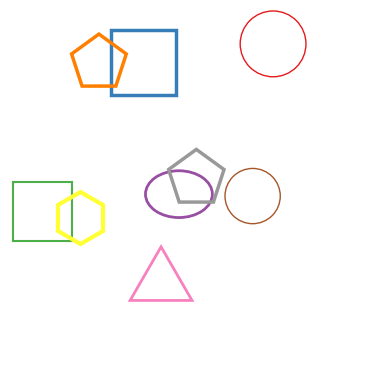[{"shape": "circle", "thickness": 1, "radius": 0.43, "center": [0.709, 0.886]}, {"shape": "square", "thickness": 2.5, "radius": 0.42, "center": [0.372, 0.837]}, {"shape": "square", "thickness": 1.5, "radius": 0.38, "center": [0.111, 0.451]}, {"shape": "oval", "thickness": 2, "radius": 0.43, "center": [0.465, 0.496]}, {"shape": "pentagon", "thickness": 2.5, "radius": 0.37, "center": [0.257, 0.837]}, {"shape": "hexagon", "thickness": 3, "radius": 0.34, "center": [0.209, 0.434]}, {"shape": "circle", "thickness": 1, "radius": 0.36, "center": [0.656, 0.491]}, {"shape": "triangle", "thickness": 2, "radius": 0.46, "center": [0.418, 0.266]}, {"shape": "pentagon", "thickness": 2.5, "radius": 0.38, "center": [0.51, 0.536]}]